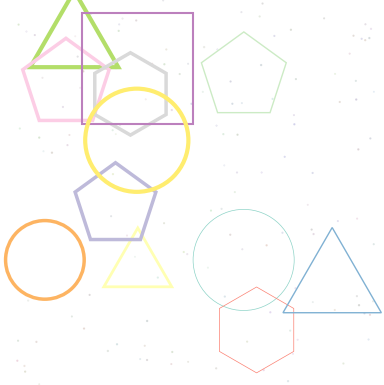[{"shape": "circle", "thickness": 0.5, "radius": 0.66, "center": [0.633, 0.325]}, {"shape": "triangle", "thickness": 2, "radius": 0.51, "center": [0.358, 0.306]}, {"shape": "pentagon", "thickness": 2.5, "radius": 0.55, "center": [0.3, 0.467]}, {"shape": "hexagon", "thickness": 0.5, "radius": 0.56, "center": [0.666, 0.143]}, {"shape": "triangle", "thickness": 1, "radius": 0.74, "center": [0.863, 0.261]}, {"shape": "circle", "thickness": 2.5, "radius": 0.51, "center": [0.117, 0.325]}, {"shape": "triangle", "thickness": 3, "radius": 0.66, "center": [0.193, 0.892]}, {"shape": "pentagon", "thickness": 2.5, "radius": 0.59, "center": [0.171, 0.783]}, {"shape": "hexagon", "thickness": 2.5, "radius": 0.53, "center": [0.339, 0.756]}, {"shape": "square", "thickness": 1.5, "radius": 0.72, "center": [0.357, 0.821]}, {"shape": "pentagon", "thickness": 1, "radius": 0.58, "center": [0.633, 0.801]}, {"shape": "circle", "thickness": 3, "radius": 0.67, "center": [0.355, 0.636]}]